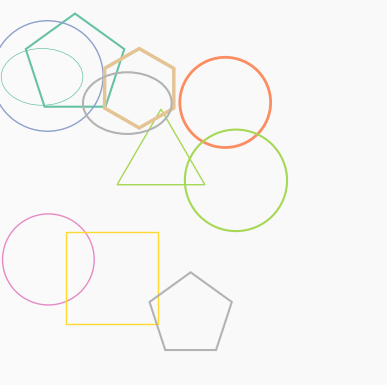[{"shape": "oval", "thickness": 0.5, "radius": 0.53, "center": [0.109, 0.8]}, {"shape": "pentagon", "thickness": 1.5, "radius": 0.67, "center": [0.194, 0.831]}, {"shape": "circle", "thickness": 2, "radius": 0.59, "center": [0.581, 0.734]}, {"shape": "circle", "thickness": 1, "radius": 0.72, "center": [0.123, 0.803]}, {"shape": "circle", "thickness": 1, "radius": 0.59, "center": [0.125, 0.326]}, {"shape": "circle", "thickness": 1.5, "radius": 0.66, "center": [0.609, 0.532]}, {"shape": "triangle", "thickness": 1, "radius": 0.65, "center": [0.415, 0.586]}, {"shape": "square", "thickness": 1, "radius": 0.59, "center": [0.289, 0.278]}, {"shape": "hexagon", "thickness": 2.5, "radius": 0.52, "center": [0.359, 0.771]}, {"shape": "oval", "thickness": 1.5, "radius": 0.57, "center": [0.328, 0.732]}, {"shape": "pentagon", "thickness": 1.5, "radius": 0.56, "center": [0.492, 0.181]}]